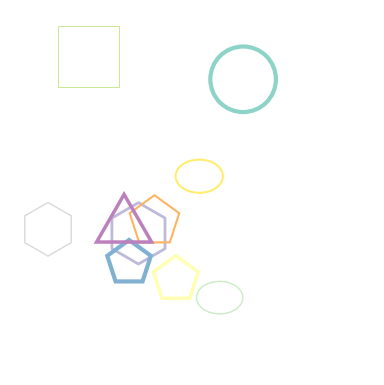[{"shape": "circle", "thickness": 3, "radius": 0.43, "center": [0.631, 0.794]}, {"shape": "pentagon", "thickness": 2.5, "radius": 0.31, "center": [0.457, 0.275]}, {"shape": "hexagon", "thickness": 2, "radius": 0.4, "center": [0.36, 0.394]}, {"shape": "pentagon", "thickness": 3, "radius": 0.3, "center": [0.335, 0.317]}, {"shape": "pentagon", "thickness": 1.5, "radius": 0.34, "center": [0.401, 0.425]}, {"shape": "square", "thickness": 0.5, "radius": 0.4, "center": [0.23, 0.853]}, {"shape": "hexagon", "thickness": 1, "radius": 0.35, "center": [0.125, 0.405]}, {"shape": "triangle", "thickness": 2.5, "radius": 0.41, "center": [0.322, 0.413]}, {"shape": "oval", "thickness": 1, "radius": 0.3, "center": [0.571, 0.227]}, {"shape": "oval", "thickness": 1.5, "radius": 0.31, "center": [0.518, 0.542]}]